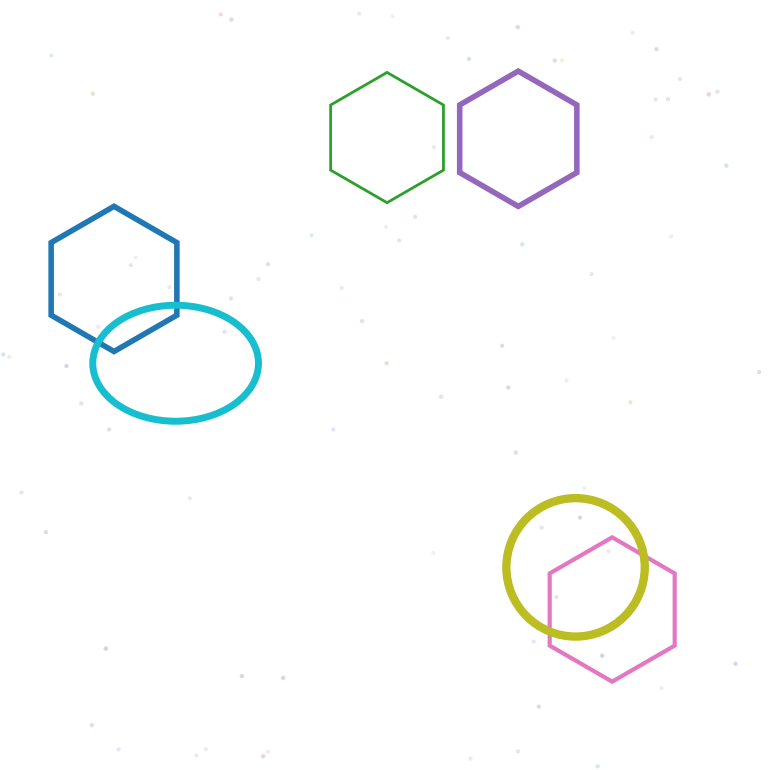[{"shape": "hexagon", "thickness": 2, "radius": 0.47, "center": [0.148, 0.638]}, {"shape": "hexagon", "thickness": 1, "radius": 0.42, "center": [0.503, 0.821]}, {"shape": "hexagon", "thickness": 2, "radius": 0.44, "center": [0.673, 0.82]}, {"shape": "hexagon", "thickness": 1.5, "radius": 0.47, "center": [0.795, 0.208]}, {"shape": "circle", "thickness": 3, "radius": 0.45, "center": [0.748, 0.263]}, {"shape": "oval", "thickness": 2.5, "radius": 0.54, "center": [0.228, 0.528]}]